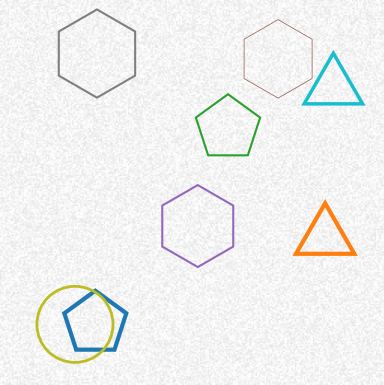[{"shape": "pentagon", "thickness": 3, "radius": 0.42, "center": [0.248, 0.16]}, {"shape": "triangle", "thickness": 3, "radius": 0.44, "center": [0.845, 0.385]}, {"shape": "pentagon", "thickness": 1.5, "radius": 0.44, "center": [0.592, 0.668]}, {"shape": "hexagon", "thickness": 1.5, "radius": 0.53, "center": [0.514, 0.413]}, {"shape": "hexagon", "thickness": 0.5, "radius": 0.51, "center": [0.722, 0.847]}, {"shape": "hexagon", "thickness": 1.5, "radius": 0.57, "center": [0.252, 0.861]}, {"shape": "circle", "thickness": 2, "radius": 0.49, "center": [0.195, 0.158]}, {"shape": "triangle", "thickness": 2.5, "radius": 0.44, "center": [0.866, 0.774]}]